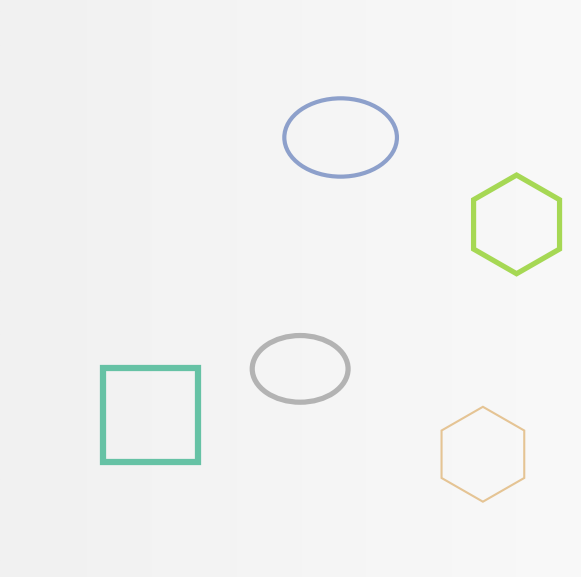[{"shape": "square", "thickness": 3, "radius": 0.41, "center": [0.259, 0.281]}, {"shape": "oval", "thickness": 2, "radius": 0.48, "center": [0.586, 0.761]}, {"shape": "hexagon", "thickness": 2.5, "radius": 0.43, "center": [0.889, 0.611]}, {"shape": "hexagon", "thickness": 1, "radius": 0.41, "center": [0.831, 0.213]}, {"shape": "oval", "thickness": 2.5, "radius": 0.41, "center": [0.516, 0.36]}]